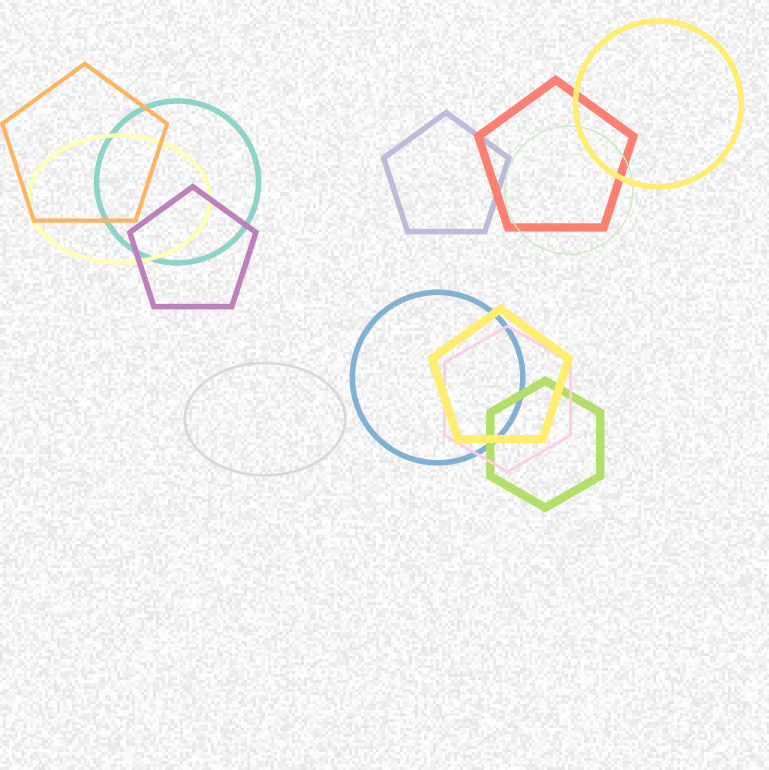[{"shape": "circle", "thickness": 2, "radius": 0.53, "center": [0.231, 0.764]}, {"shape": "oval", "thickness": 1.5, "radius": 0.59, "center": [0.155, 0.742]}, {"shape": "pentagon", "thickness": 2, "radius": 0.43, "center": [0.579, 0.768]}, {"shape": "pentagon", "thickness": 3, "radius": 0.53, "center": [0.722, 0.79]}, {"shape": "circle", "thickness": 2, "radius": 0.55, "center": [0.568, 0.51]}, {"shape": "pentagon", "thickness": 1.5, "radius": 0.56, "center": [0.11, 0.805]}, {"shape": "hexagon", "thickness": 3, "radius": 0.41, "center": [0.708, 0.423]}, {"shape": "hexagon", "thickness": 1, "radius": 0.47, "center": [0.659, 0.482]}, {"shape": "oval", "thickness": 1, "radius": 0.52, "center": [0.344, 0.456]}, {"shape": "pentagon", "thickness": 2, "radius": 0.43, "center": [0.25, 0.671]}, {"shape": "circle", "thickness": 0.5, "radius": 0.42, "center": [0.739, 0.753]}, {"shape": "circle", "thickness": 2, "radius": 0.54, "center": [0.855, 0.865]}, {"shape": "pentagon", "thickness": 3, "radius": 0.47, "center": [0.65, 0.505]}]